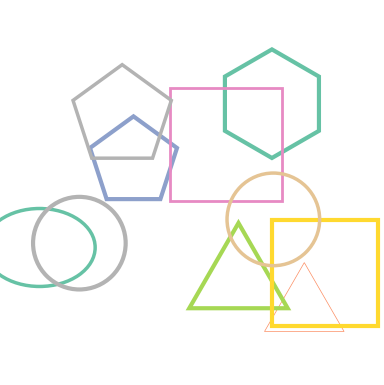[{"shape": "hexagon", "thickness": 3, "radius": 0.71, "center": [0.706, 0.731]}, {"shape": "oval", "thickness": 2.5, "radius": 0.72, "center": [0.103, 0.357]}, {"shape": "triangle", "thickness": 0.5, "radius": 0.6, "center": [0.79, 0.199]}, {"shape": "pentagon", "thickness": 3, "radius": 0.59, "center": [0.347, 0.579]}, {"shape": "square", "thickness": 2, "radius": 0.73, "center": [0.588, 0.625]}, {"shape": "triangle", "thickness": 3, "radius": 0.74, "center": [0.619, 0.273]}, {"shape": "square", "thickness": 3, "radius": 0.69, "center": [0.844, 0.292]}, {"shape": "circle", "thickness": 2.5, "radius": 0.6, "center": [0.71, 0.43]}, {"shape": "pentagon", "thickness": 2.5, "radius": 0.67, "center": [0.317, 0.698]}, {"shape": "circle", "thickness": 3, "radius": 0.6, "center": [0.206, 0.368]}]